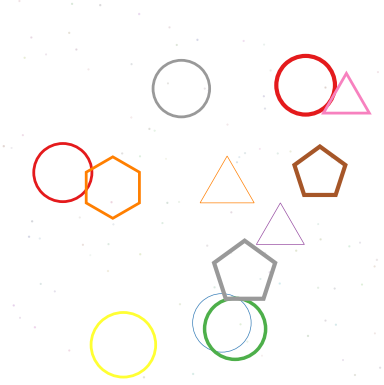[{"shape": "circle", "thickness": 3, "radius": 0.38, "center": [0.794, 0.779]}, {"shape": "circle", "thickness": 2, "radius": 0.38, "center": [0.163, 0.552]}, {"shape": "circle", "thickness": 0.5, "radius": 0.38, "center": [0.576, 0.161]}, {"shape": "circle", "thickness": 2.5, "radius": 0.4, "center": [0.611, 0.146]}, {"shape": "triangle", "thickness": 0.5, "radius": 0.36, "center": [0.728, 0.401]}, {"shape": "hexagon", "thickness": 2, "radius": 0.4, "center": [0.293, 0.513]}, {"shape": "triangle", "thickness": 0.5, "radius": 0.41, "center": [0.59, 0.514]}, {"shape": "circle", "thickness": 2, "radius": 0.42, "center": [0.32, 0.104]}, {"shape": "pentagon", "thickness": 3, "radius": 0.35, "center": [0.831, 0.55]}, {"shape": "triangle", "thickness": 2, "radius": 0.34, "center": [0.9, 0.741]}, {"shape": "circle", "thickness": 2, "radius": 0.37, "center": [0.471, 0.77]}, {"shape": "pentagon", "thickness": 3, "radius": 0.42, "center": [0.635, 0.291]}]